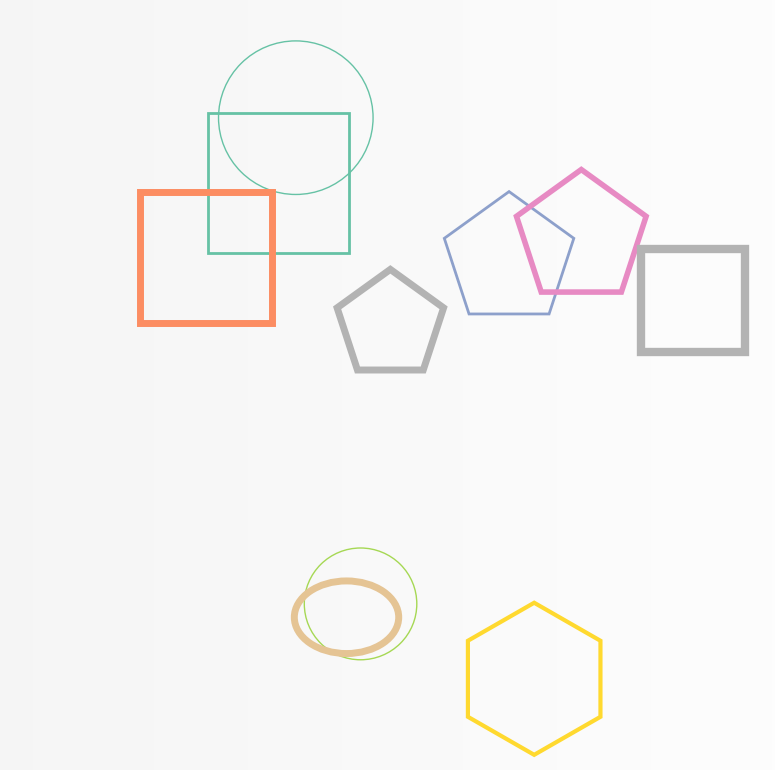[{"shape": "square", "thickness": 1, "radius": 0.45, "center": [0.36, 0.762]}, {"shape": "circle", "thickness": 0.5, "radius": 0.5, "center": [0.382, 0.847]}, {"shape": "square", "thickness": 2.5, "radius": 0.42, "center": [0.266, 0.665]}, {"shape": "pentagon", "thickness": 1, "radius": 0.44, "center": [0.657, 0.663]}, {"shape": "pentagon", "thickness": 2, "radius": 0.44, "center": [0.75, 0.692]}, {"shape": "circle", "thickness": 0.5, "radius": 0.36, "center": [0.465, 0.216]}, {"shape": "hexagon", "thickness": 1.5, "radius": 0.49, "center": [0.689, 0.118]}, {"shape": "oval", "thickness": 2.5, "radius": 0.34, "center": [0.447, 0.198]}, {"shape": "pentagon", "thickness": 2.5, "radius": 0.36, "center": [0.504, 0.578]}, {"shape": "square", "thickness": 3, "radius": 0.33, "center": [0.894, 0.61]}]